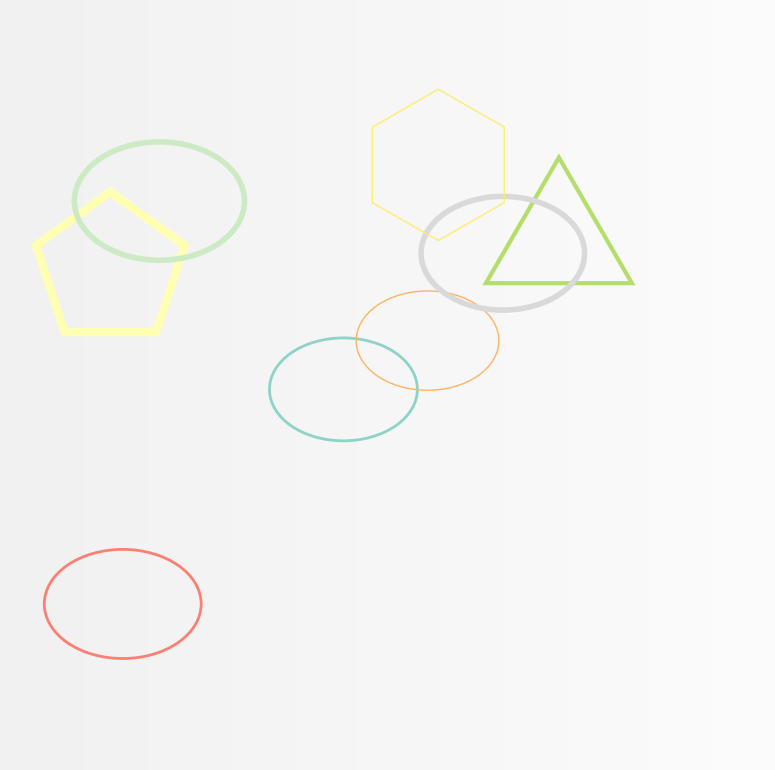[{"shape": "oval", "thickness": 1, "radius": 0.48, "center": [0.443, 0.494]}, {"shape": "pentagon", "thickness": 3, "radius": 0.5, "center": [0.142, 0.65]}, {"shape": "oval", "thickness": 1, "radius": 0.51, "center": [0.158, 0.216]}, {"shape": "oval", "thickness": 0.5, "radius": 0.46, "center": [0.552, 0.558]}, {"shape": "triangle", "thickness": 1.5, "radius": 0.54, "center": [0.721, 0.687]}, {"shape": "oval", "thickness": 2, "radius": 0.53, "center": [0.649, 0.671]}, {"shape": "oval", "thickness": 2, "radius": 0.55, "center": [0.206, 0.739]}, {"shape": "hexagon", "thickness": 0.5, "radius": 0.49, "center": [0.566, 0.786]}]